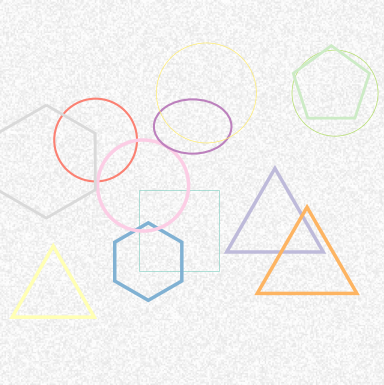[{"shape": "square", "thickness": 0.5, "radius": 0.52, "center": [0.464, 0.401]}, {"shape": "triangle", "thickness": 2.5, "radius": 0.62, "center": [0.138, 0.238]}, {"shape": "triangle", "thickness": 2.5, "radius": 0.72, "center": [0.714, 0.418]}, {"shape": "circle", "thickness": 1.5, "radius": 0.54, "center": [0.248, 0.636]}, {"shape": "hexagon", "thickness": 2.5, "radius": 0.5, "center": [0.385, 0.321]}, {"shape": "triangle", "thickness": 2.5, "radius": 0.75, "center": [0.798, 0.313]}, {"shape": "circle", "thickness": 0.5, "radius": 0.56, "center": [0.87, 0.758]}, {"shape": "circle", "thickness": 2.5, "radius": 0.59, "center": [0.372, 0.518]}, {"shape": "hexagon", "thickness": 2, "radius": 0.73, "center": [0.12, 0.58]}, {"shape": "oval", "thickness": 1.5, "radius": 0.5, "center": [0.5, 0.671]}, {"shape": "pentagon", "thickness": 2, "radius": 0.52, "center": [0.861, 0.777]}, {"shape": "circle", "thickness": 0.5, "radius": 0.65, "center": [0.536, 0.759]}]